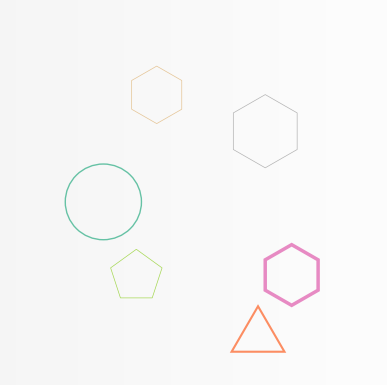[{"shape": "circle", "thickness": 1, "radius": 0.49, "center": [0.267, 0.476]}, {"shape": "triangle", "thickness": 1.5, "radius": 0.39, "center": [0.666, 0.126]}, {"shape": "hexagon", "thickness": 2.5, "radius": 0.39, "center": [0.753, 0.286]}, {"shape": "pentagon", "thickness": 0.5, "radius": 0.35, "center": [0.352, 0.283]}, {"shape": "hexagon", "thickness": 0.5, "radius": 0.37, "center": [0.404, 0.754]}, {"shape": "hexagon", "thickness": 0.5, "radius": 0.48, "center": [0.685, 0.659]}]